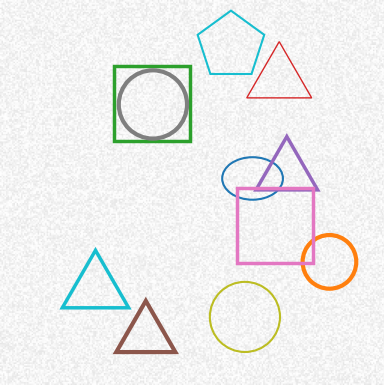[{"shape": "oval", "thickness": 1.5, "radius": 0.39, "center": [0.656, 0.536]}, {"shape": "circle", "thickness": 3, "radius": 0.35, "center": [0.856, 0.32]}, {"shape": "square", "thickness": 2.5, "radius": 0.49, "center": [0.395, 0.731]}, {"shape": "triangle", "thickness": 1, "radius": 0.49, "center": [0.725, 0.794]}, {"shape": "triangle", "thickness": 2.5, "radius": 0.46, "center": [0.745, 0.553]}, {"shape": "triangle", "thickness": 3, "radius": 0.44, "center": [0.379, 0.13]}, {"shape": "square", "thickness": 2.5, "radius": 0.49, "center": [0.715, 0.414]}, {"shape": "circle", "thickness": 3, "radius": 0.44, "center": [0.397, 0.729]}, {"shape": "circle", "thickness": 1.5, "radius": 0.46, "center": [0.636, 0.177]}, {"shape": "pentagon", "thickness": 1.5, "radius": 0.45, "center": [0.6, 0.881]}, {"shape": "triangle", "thickness": 2.5, "radius": 0.5, "center": [0.248, 0.25]}]